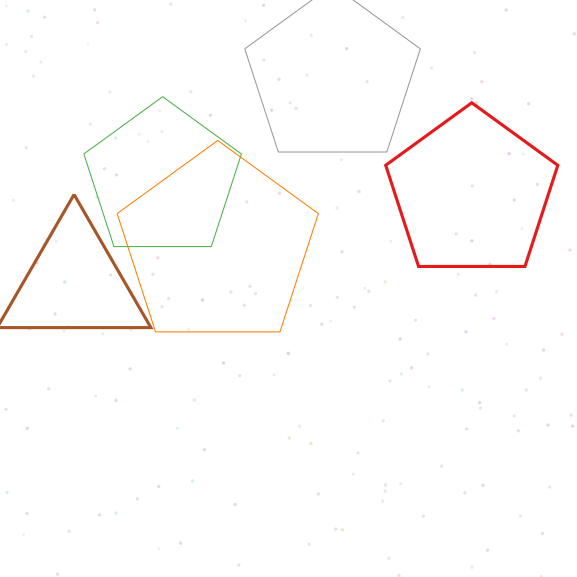[{"shape": "pentagon", "thickness": 1.5, "radius": 0.78, "center": [0.817, 0.664]}, {"shape": "pentagon", "thickness": 0.5, "radius": 0.72, "center": [0.282, 0.688]}, {"shape": "pentagon", "thickness": 0.5, "radius": 0.92, "center": [0.377, 0.573]}, {"shape": "triangle", "thickness": 1.5, "radius": 0.77, "center": [0.128, 0.509]}, {"shape": "pentagon", "thickness": 0.5, "radius": 0.8, "center": [0.576, 0.865]}]